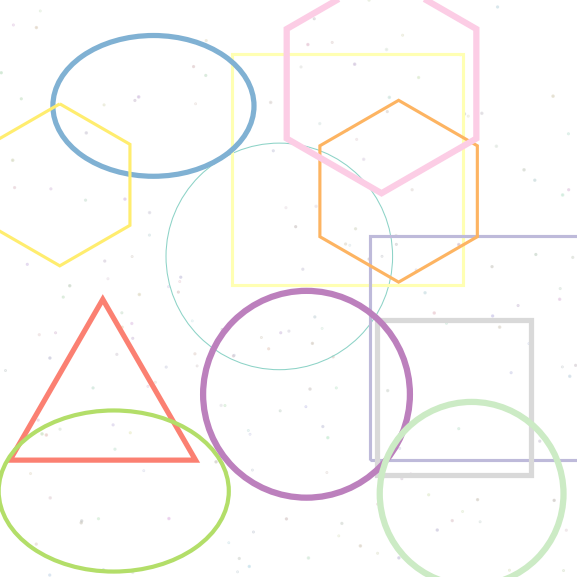[{"shape": "circle", "thickness": 0.5, "radius": 0.98, "center": [0.484, 0.555]}, {"shape": "square", "thickness": 1.5, "radius": 1.0, "center": [0.602, 0.706]}, {"shape": "square", "thickness": 1.5, "radius": 0.97, "center": [0.836, 0.397]}, {"shape": "triangle", "thickness": 2.5, "radius": 0.93, "center": [0.178, 0.295]}, {"shape": "oval", "thickness": 2.5, "radius": 0.87, "center": [0.266, 0.816]}, {"shape": "hexagon", "thickness": 1.5, "radius": 0.79, "center": [0.69, 0.668]}, {"shape": "oval", "thickness": 2, "radius": 1.0, "center": [0.197, 0.149]}, {"shape": "hexagon", "thickness": 3, "radius": 0.95, "center": [0.661, 0.854]}, {"shape": "square", "thickness": 2.5, "radius": 0.67, "center": [0.786, 0.311]}, {"shape": "circle", "thickness": 3, "radius": 0.9, "center": [0.531, 0.316]}, {"shape": "circle", "thickness": 3, "radius": 0.8, "center": [0.817, 0.144]}, {"shape": "hexagon", "thickness": 1.5, "radius": 0.7, "center": [0.104, 0.679]}]